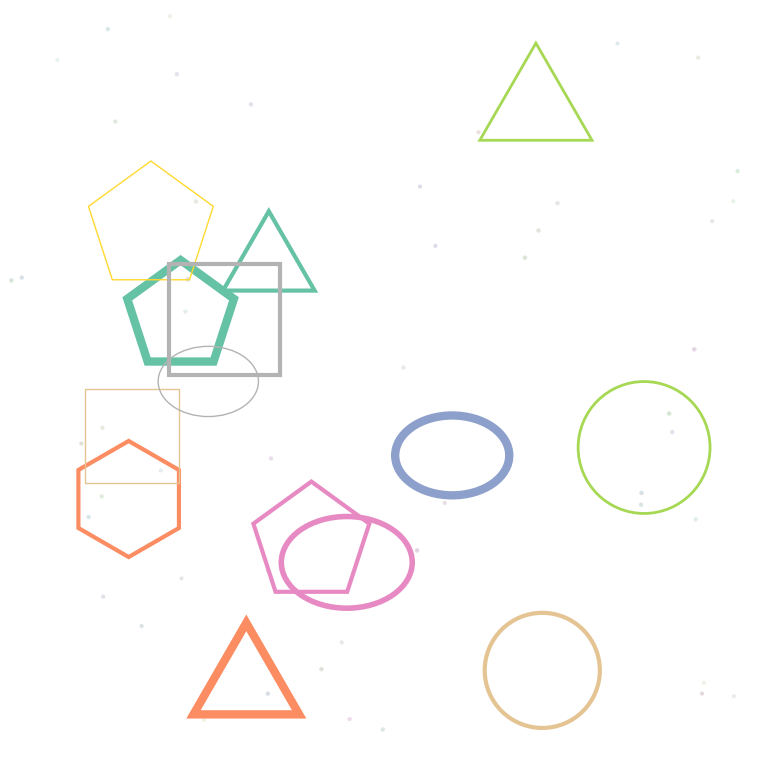[{"shape": "pentagon", "thickness": 3, "radius": 0.36, "center": [0.235, 0.589]}, {"shape": "triangle", "thickness": 1.5, "radius": 0.34, "center": [0.349, 0.657]}, {"shape": "triangle", "thickness": 3, "radius": 0.4, "center": [0.32, 0.112]}, {"shape": "hexagon", "thickness": 1.5, "radius": 0.38, "center": [0.167, 0.352]}, {"shape": "oval", "thickness": 3, "radius": 0.37, "center": [0.587, 0.409]}, {"shape": "pentagon", "thickness": 1.5, "radius": 0.4, "center": [0.404, 0.295]}, {"shape": "oval", "thickness": 2, "radius": 0.43, "center": [0.45, 0.27]}, {"shape": "circle", "thickness": 1, "radius": 0.43, "center": [0.836, 0.419]}, {"shape": "triangle", "thickness": 1, "radius": 0.42, "center": [0.696, 0.86]}, {"shape": "pentagon", "thickness": 0.5, "radius": 0.43, "center": [0.196, 0.706]}, {"shape": "circle", "thickness": 1.5, "radius": 0.37, "center": [0.704, 0.129]}, {"shape": "square", "thickness": 0.5, "radius": 0.31, "center": [0.171, 0.434]}, {"shape": "oval", "thickness": 0.5, "radius": 0.33, "center": [0.271, 0.505]}, {"shape": "square", "thickness": 1.5, "radius": 0.36, "center": [0.291, 0.585]}]